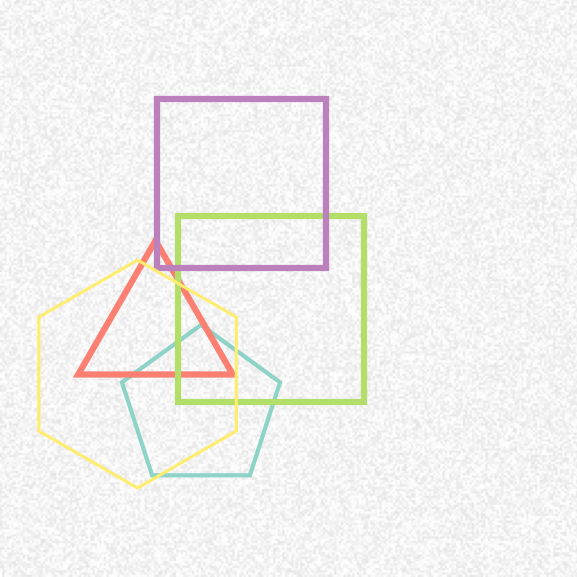[{"shape": "pentagon", "thickness": 2, "radius": 0.72, "center": [0.348, 0.293]}, {"shape": "triangle", "thickness": 3, "radius": 0.77, "center": [0.269, 0.428]}, {"shape": "square", "thickness": 3, "radius": 0.8, "center": [0.469, 0.464]}, {"shape": "square", "thickness": 3, "radius": 0.73, "center": [0.419, 0.681]}, {"shape": "hexagon", "thickness": 1.5, "radius": 0.99, "center": [0.238, 0.351]}]